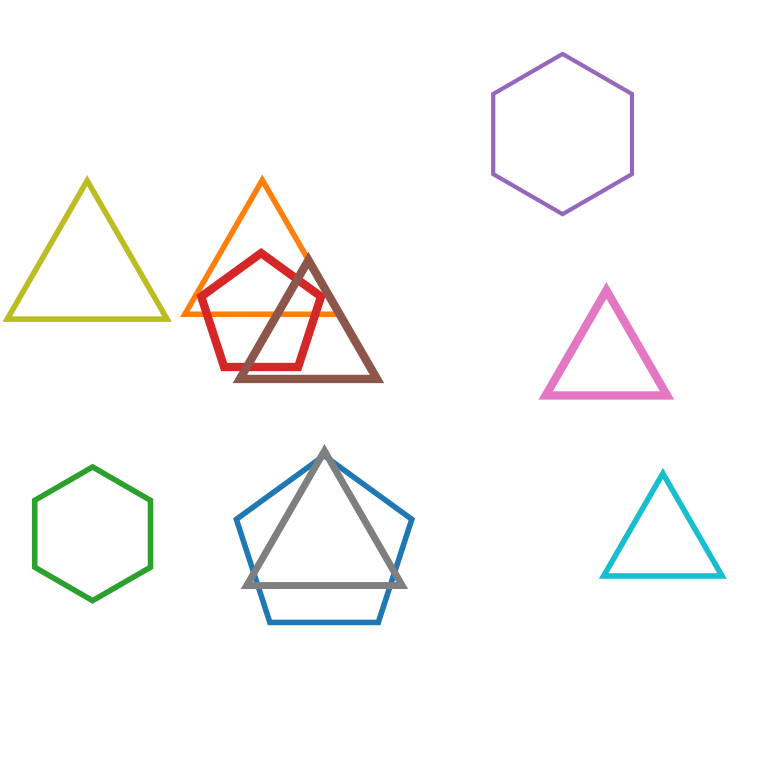[{"shape": "pentagon", "thickness": 2, "radius": 0.6, "center": [0.421, 0.289]}, {"shape": "triangle", "thickness": 2, "radius": 0.58, "center": [0.341, 0.65]}, {"shape": "hexagon", "thickness": 2, "radius": 0.43, "center": [0.12, 0.307]}, {"shape": "pentagon", "thickness": 3, "radius": 0.41, "center": [0.339, 0.59]}, {"shape": "hexagon", "thickness": 1.5, "radius": 0.52, "center": [0.731, 0.826]}, {"shape": "triangle", "thickness": 3, "radius": 0.51, "center": [0.401, 0.559]}, {"shape": "triangle", "thickness": 3, "radius": 0.45, "center": [0.788, 0.532]}, {"shape": "triangle", "thickness": 2.5, "radius": 0.58, "center": [0.421, 0.298]}, {"shape": "triangle", "thickness": 2, "radius": 0.6, "center": [0.113, 0.645]}, {"shape": "triangle", "thickness": 2, "radius": 0.44, "center": [0.861, 0.296]}]